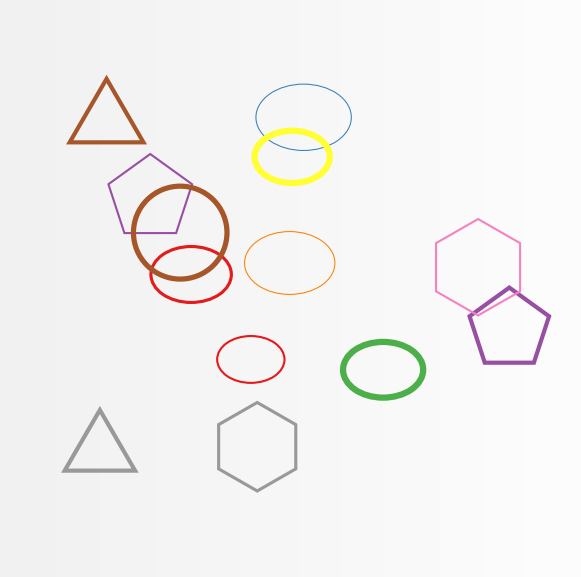[{"shape": "oval", "thickness": 1, "radius": 0.29, "center": [0.432, 0.377]}, {"shape": "oval", "thickness": 1.5, "radius": 0.35, "center": [0.329, 0.524]}, {"shape": "oval", "thickness": 0.5, "radius": 0.41, "center": [0.522, 0.796]}, {"shape": "oval", "thickness": 3, "radius": 0.34, "center": [0.659, 0.359]}, {"shape": "pentagon", "thickness": 2, "radius": 0.36, "center": [0.876, 0.429]}, {"shape": "pentagon", "thickness": 1, "radius": 0.38, "center": [0.259, 0.657]}, {"shape": "oval", "thickness": 0.5, "radius": 0.39, "center": [0.498, 0.544]}, {"shape": "oval", "thickness": 3, "radius": 0.32, "center": [0.503, 0.727]}, {"shape": "triangle", "thickness": 2, "radius": 0.37, "center": [0.183, 0.789]}, {"shape": "circle", "thickness": 2.5, "radius": 0.4, "center": [0.31, 0.596]}, {"shape": "hexagon", "thickness": 1, "radius": 0.42, "center": [0.822, 0.536]}, {"shape": "triangle", "thickness": 2, "radius": 0.35, "center": [0.172, 0.219]}, {"shape": "hexagon", "thickness": 1.5, "radius": 0.38, "center": [0.443, 0.226]}]